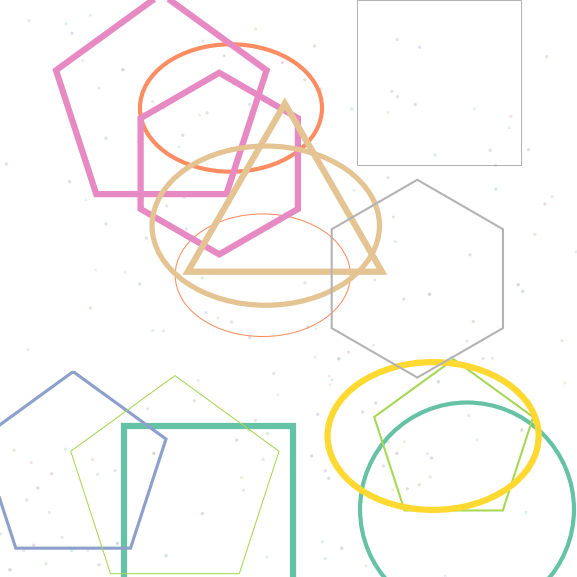[{"shape": "circle", "thickness": 2, "radius": 0.93, "center": [0.809, 0.117]}, {"shape": "square", "thickness": 3, "radius": 0.74, "center": [0.361, 0.114]}, {"shape": "oval", "thickness": 2, "radius": 0.79, "center": [0.4, 0.812]}, {"shape": "oval", "thickness": 0.5, "radius": 0.76, "center": [0.455, 0.523]}, {"shape": "pentagon", "thickness": 1.5, "radius": 0.84, "center": [0.127, 0.187]}, {"shape": "hexagon", "thickness": 3, "radius": 0.79, "center": [0.38, 0.716]}, {"shape": "pentagon", "thickness": 3, "radius": 0.96, "center": [0.279, 0.818]}, {"shape": "pentagon", "thickness": 0.5, "radius": 0.95, "center": [0.303, 0.159]}, {"shape": "pentagon", "thickness": 1, "radius": 0.72, "center": [0.786, 0.232]}, {"shape": "oval", "thickness": 3, "radius": 0.91, "center": [0.75, 0.244]}, {"shape": "oval", "thickness": 2.5, "radius": 0.98, "center": [0.46, 0.608]}, {"shape": "triangle", "thickness": 3, "radius": 0.97, "center": [0.493, 0.626]}, {"shape": "hexagon", "thickness": 1, "radius": 0.86, "center": [0.723, 0.517]}, {"shape": "square", "thickness": 0.5, "radius": 0.71, "center": [0.76, 0.856]}]